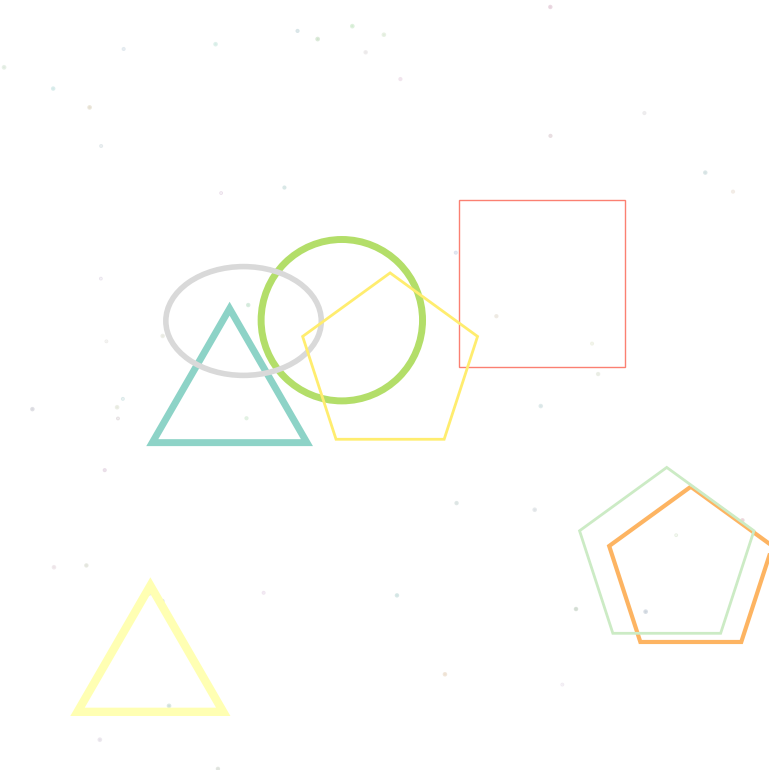[{"shape": "triangle", "thickness": 2.5, "radius": 0.58, "center": [0.298, 0.483]}, {"shape": "triangle", "thickness": 3, "radius": 0.55, "center": [0.195, 0.13]}, {"shape": "square", "thickness": 0.5, "radius": 0.54, "center": [0.704, 0.632]}, {"shape": "pentagon", "thickness": 1.5, "radius": 0.56, "center": [0.897, 0.256]}, {"shape": "circle", "thickness": 2.5, "radius": 0.52, "center": [0.444, 0.584]}, {"shape": "oval", "thickness": 2, "radius": 0.5, "center": [0.316, 0.583]}, {"shape": "pentagon", "thickness": 1, "radius": 0.6, "center": [0.866, 0.274]}, {"shape": "pentagon", "thickness": 1, "radius": 0.6, "center": [0.507, 0.526]}]